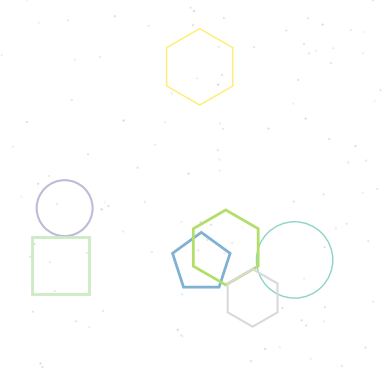[{"shape": "circle", "thickness": 1, "radius": 0.5, "center": [0.765, 0.325]}, {"shape": "circle", "thickness": 1.5, "radius": 0.36, "center": [0.168, 0.459]}, {"shape": "pentagon", "thickness": 2, "radius": 0.39, "center": [0.523, 0.318]}, {"shape": "hexagon", "thickness": 2, "radius": 0.49, "center": [0.586, 0.357]}, {"shape": "hexagon", "thickness": 1.5, "radius": 0.37, "center": [0.656, 0.226]}, {"shape": "square", "thickness": 2, "radius": 0.37, "center": [0.157, 0.31]}, {"shape": "hexagon", "thickness": 1, "radius": 0.5, "center": [0.519, 0.826]}]